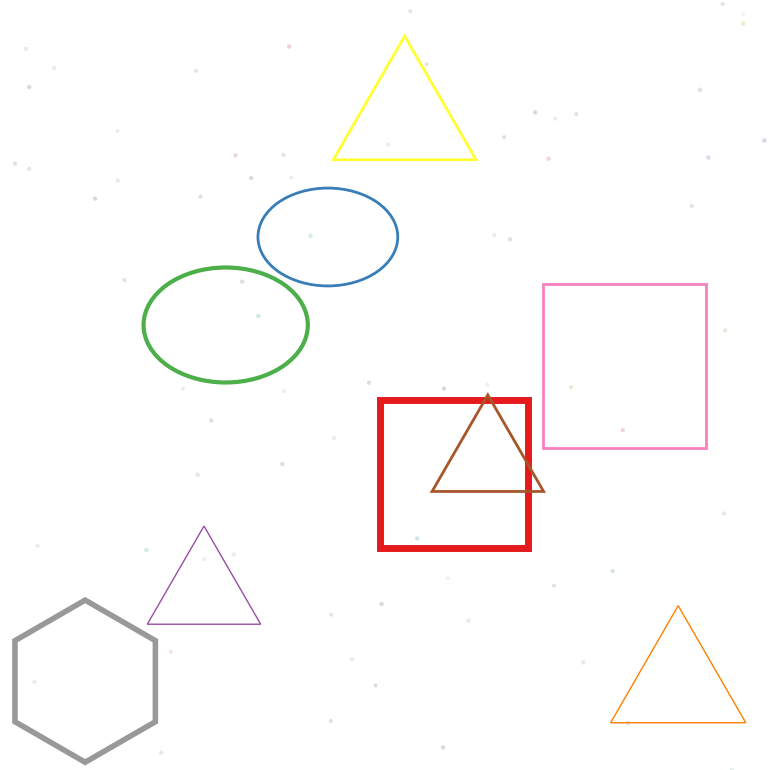[{"shape": "square", "thickness": 2.5, "radius": 0.48, "center": [0.59, 0.384]}, {"shape": "oval", "thickness": 1, "radius": 0.45, "center": [0.426, 0.692]}, {"shape": "oval", "thickness": 1.5, "radius": 0.53, "center": [0.293, 0.578]}, {"shape": "triangle", "thickness": 0.5, "radius": 0.43, "center": [0.265, 0.232]}, {"shape": "triangle", "thickness": 0.5, "radius": 0.51, "center": [0.881, 0.112]}, {"shape": "triangle", "thickness": 1, "radius": 0.54, "center": [0.526, 0.846]}, {"shape": "triangle", "thickness": 1, "radius": 0.42, "center": [0.634, 0.404]}, {"shape": "square", "thickness": 1, "radius": 0.53, "center": [0.811, 0.525]}, {"shape": "hexagon", "thickness": 2, "radius": 0.53, "center": [0.111, 0.115]}]